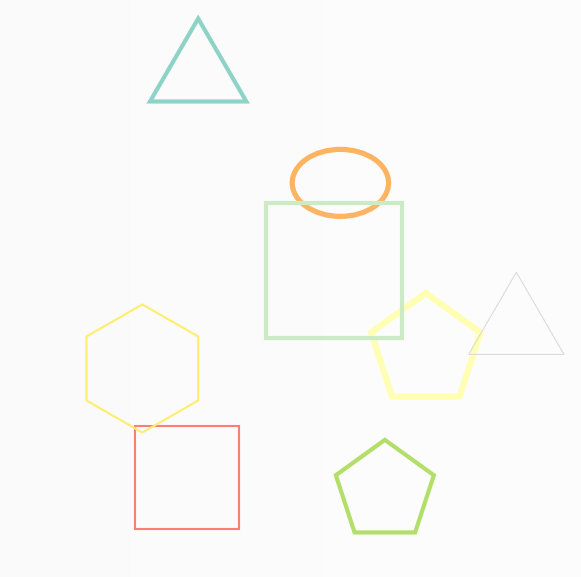[{"shape": "triangle", "thickness": 2, "radius": 0.48, "center": [0.341, 0.871]}, {"shape": "pentagon", "thickness": 3, "radius": 0.49, "center": [0.733, 0.393]}, {"shape": "square", "thickness": 1, "radius": 0.45, "center": [0.321, 0.173]}, {"shape": "oval", "thickness": 2.5, "radius": 0.41, "center": [0.586, 0.682]}, {"shape": "pentagon", "thickness": 2, "radius": 0.44, "center": [0.662, 0.149]}, {"shape": "triangle", "thickness": 0.5, "radius": 0.47, "center": [0.888, 0.433]}, {"shape": "square", "thickness": 2, "radius": 0.58, "center": [0.574, 0.531]}, {"shape": "hexagon", "thickness": 1, "radius": 0.55, "center": [0.245, 0.361]}]